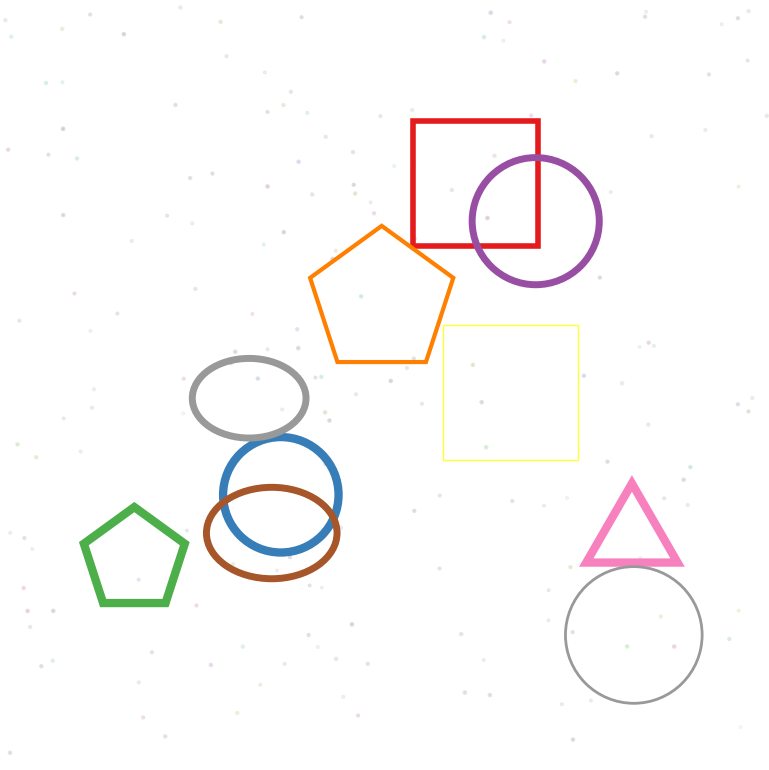[{"shape": "square", "thickness": 2, "radius": 0.41, "center": [0.617, 0.761]}, {"shape": "circle", "thickness": 3, "radius": 0.37, "center": [0.365, 0.357]}, {"shape": "pentagon", "thickness": 3, "radius": 0.34, "center": [0.174, 0.273]}, {"shape": "circle", "thickness": 2.5, "radius": 0.41, "center": [0.696, 0.713]}, {"shape": "pentagon", "thickness": 1.5, "radius": 0.49, "center": [0.496, 0.609]}, {"shape": "square", "thickness": 0.5, "radius": 0.44, "center": [0.663, 0.49]}, {"shape": "oval", "thickness": 2.5, "radius": 0.42, "center": [0.353, 0.308]}, {"shape": "triangle", "thickness": 3, "radius": 0.34, "center": [0.821, 0.304]}, {"shape": "oval", "thickness": 2.5, "radius": 0.37, "center": [0.324, 0.483]}, {"shape": "circle", "thickness": 1, "radius": 0.44, "center": [0.823, 0.175]}]